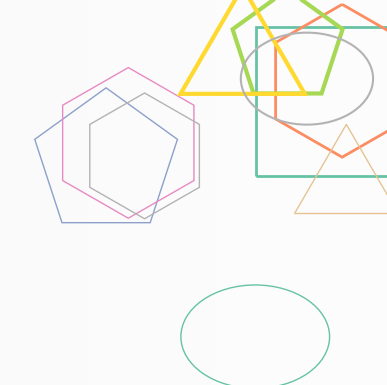[{"shape": "oval", "thickness": 1, "radius": 0.96, "center": [0.659, 0.126]}, {"shape": "square", "thickness": 2, "radius": 0.97, "center": [0.855, 0.736]}, {"shape": "hexagon", "thickness": 2, "radius": 0.99, "center": [0.883, 0.79]}, {"shape": "pentagon", "thickness": 1, "radius": 0.97, "center": [0.274, 0.578]}, {"shape": "hexagon", "thickness": 1, "radius": 0.98, "center": [0.331, 0.629]}, {"shape": "pentagon", "thickness": 3, "radius": 0.75, "center": [0.742, 0.878]}, {"shape": "triangle", "thickness": 3, "radius": 0.93, "center": [0.626, 0.849]}, {"shape": "triangle", "thickness": 1, "radius": 0.77, "center": [0.894, 0.523]}, {"shape": "oval", "thickness": 1.5, "radius": 0.85, "center": [0.792, 0.796]}, {"shape": "hexagon", "thickness": 1, "radius": 0.82, "center": [0.373, 0.595]}]